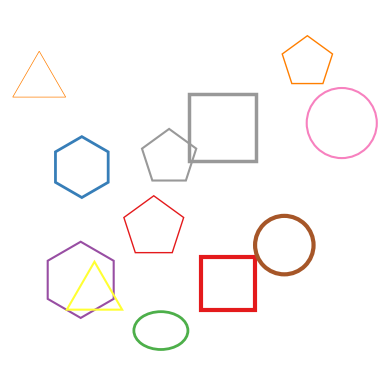[{"shape": "square", "thickness": 3, "radius": 0.35, "center": [0.591, 0.263]}, {"shape": "pentagon", "thickness": 1, "radius": 0.41, "center": [0.399, 0.41]}, {"shape": "hexagon", "thickness": 2, "radius": 0.4, "center": [0.213, 0.566]}, {"shape": "oval", "thickness": 2, "radius": 0.35, "center": [0.418, 0.141]}, {"shape": "hexagon", "thickness": 1.5, "radius": 0.49, "center": [0.21, 0.273]}, {"shape": "triangle", "thickness": 0.5, "radius": 0.4, "center": [0.102, 0.788]}, {"shape": "pentagon", "thickness": 1, "radius": 0.34, "center": [0.798, 0.839]}, {"shape": "triangle", "thickness": 1.5, "radius": 0.41, "center": [0.245, 0.237]}, {"shape": "circle", "thickness": 3, "radius": 0.38, "center": [0.738, 0.363]}, {"shape": "circle", "thickness": 1.5, "radius": 0.46, "center": [0.888, 0.68]}, {"shape": "square", "thickness": 2.5, "radius": 0.44, "center": [0.578, 0.669]}, {"shape": "pentagon", "thickness": 1.5, "radius": 0.37, "center": [0.439, 0.591]}]